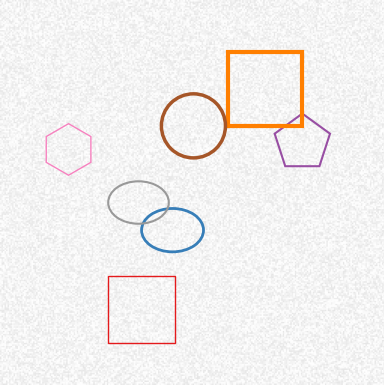[{"shape": "square", "thickness": 1, "radius": 0.44, "center": [0.368, 0.195]}, {"shape": "oval", "thickness": 2, "radius": 0.4, "center": [0.448, 0.402]}, {"shape": "pentagon", "thickness": 1.5, "radius": 0.38, "center": [0.785, 0.629]}, {"shape": "square", "thickness": 3, "radius": 0.48, "center": [0.687, 0.769]}, {"shape": "circle", "thickness": 2.5, "radius": 0.42, "center": [0.502, 0.673]}, {"shape": "hexagon", "thickness": 1, "radius": 0.33, "center": [0.178, 0.612]}, {"shape": "oval", "thickness": 1.5, "radius": 0.39, "center": [0.36, 0.474]}]